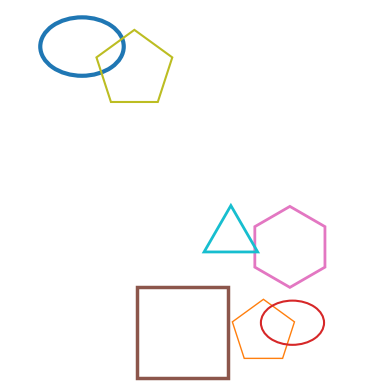[{"shape": "oval", "thickness": 3, "radius": 0.54, "center": [0.213, 0.879]}, {"shape": "pentagon", "thickness": 1, "radius": 0.42, "center": [0.684, 0.138]}, {"shape": "oval", "thickness": 1.5, "radius": 0.41, "center": [0.76, 0.162]}, {"shape": "square", "thickness": 2.5, "radius": 0.59, "center": [0.474, 0.136]}, {"shape": "hexagon", "thickness": 2, "radius": 0.53, "center": [0.753, 0.359]}, {"shape": "pentagon", "thickness": 1.5, "radius": 0.52, "center": [0.349, 0.819]}, {"shape": "triangle", "thickness": 2, "radius": 0.4, "center": [0.6, 0.386]}]